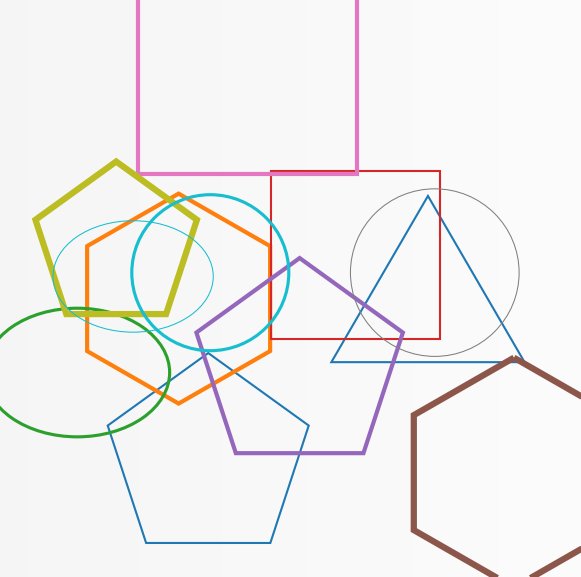[{"shape": "triangle", "thickness": 1, "radius": 0.96, "center": [0.736, 0.468]}, {"shape": "pentagon", "thickness": 1, "radius": 0.91, "center": [0.358, 0.206]}, {"shape": "hexagon", "thickness": 2, "radius": 0.91, "center": [0.307, 0.482]}, {"shape": "oval", "thickness": 1.5, "radius": 0.8, "center": [0.133, 0.354]}, {"shape": "square", "thickness": 1, "radius": 0.73, "center": [0.612, 0.557]}, {"shape": "pentagon", "thickness": 2, "radius": 0.93, "center": [0.516, 0.366]}, {"shape": "hexagon", "thickness": 3, "radius": 0.99, "center": [0.884, 0.181]}, {"shape": "square", "thickness": 2, "radius": 0.94, "center": [0.426, 0.887]}, {"shape": "circle", "thickness": 0.5, "radius": 0.73, "center": [0.748, 0.527]}, {"shape": "pentagon", "thickness": 3, "radius": 0.73, "center": [0.2, 0.573]}, {"shape": "oval", "thickness": 0.5, "radius": 0.69, "center": [0.229, 0.52]}, {"shape": "circle", "thickness": 1.5, "radius": 0.68, "center": [0.362, 0.527]}]